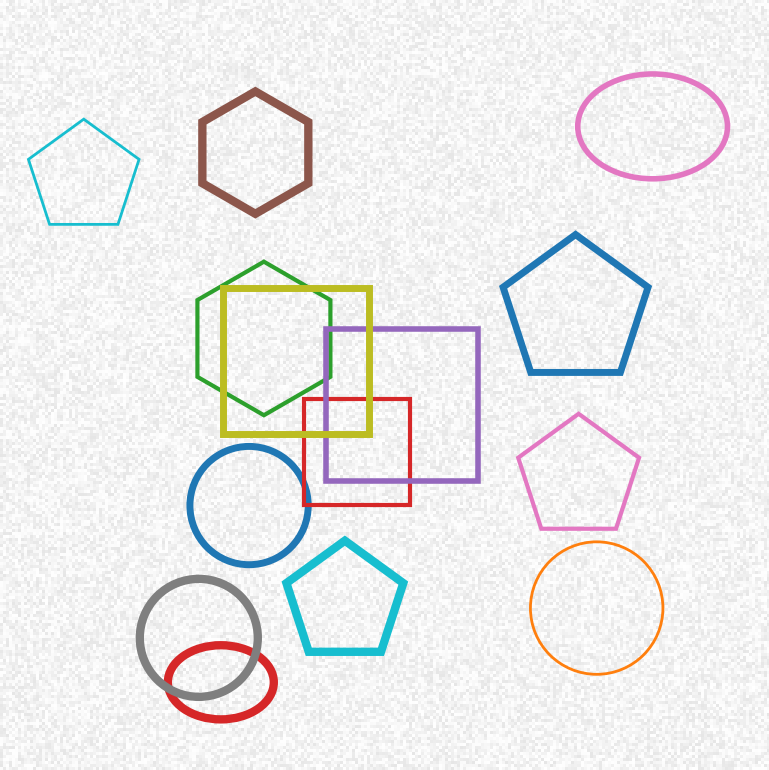[{"shape": "circle", "thickness": 2.5, "radius": 0.38, "center": [0.323, 0.343]}, {"shape": "pentagon", "thickness": 2.5, "radius": 0.49, "center": [0.748, 0.596]}, {"shape": "circle", "thickness": 1, "radius": 0.43, "center": [0.775, 0.21]}, {"shape": "hexagon", "thickness": 1.5, "radius": 0.5, "center": [0.343, 0.56]}, {"shape": "square", "thickness": 1.5, "radius": 0.34, "center": [0.463, 0.413]}, {"shape": "oval", "thickness": 3, "radius": 0.34, "center": [0.287, 0.114]}, {"shape": "square", "thickness": 2, "radius": 0.49, "center": [0.522, 0.474]}, {"shape": "hexagon", "thickness": 3, "radius": 0.4, "center": [0.332, 0.802]}, {"shape": "oval", "thickness": 2, "radius": 0.49, "center": [0.848, 0.836]}, {"shape": "pentagon", "thickness": 1.5, "radius": 0.41, "center": [0.751, 0.38]}, {"shape": "circle", "thickness": 3, "radius": 0.38, "center": [0.258, 0.172]}, {"shape": "square", "thickness": 2.5, "radius": 0.47, "center": [0.384, 0.532]}, {"shape": "pentagon", "thickness": 3, "radius": 0.4, "center": [0.448, 0.218]}, {"shape": "pentagon", "thickness": 1, "radius": 0.38, "center": [0.109, 0.77]}]